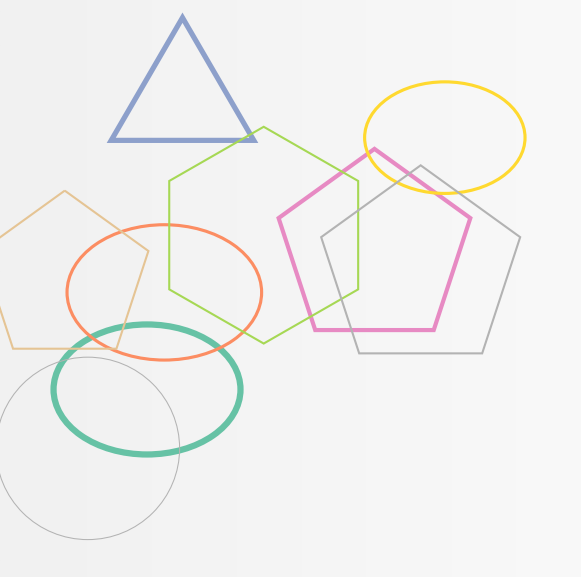[{"shape": "oval", "thickness": 3, "radius": 0.8, "center": [0.253, 0.325]}, {"shape": "oval", "thickness": 1.5, "radius": 0.84, "center": [0.283, 0.493]}, {"shape": "triangle", "thickness": 2.5, "radius": 0.71, "center": [0.314, 0.827]}, {"shape": "pentagon", "thickness": 2, "radius": 0.87, "center": [0.644, 0.568]}, {"shape": "hexagon", "thickness": 1, "radius": 0.94, "center": [0.454, 0.592]}, {"shape": "oval", "thickness": 1.5, "radius": 0.69, "center": [0.765, 0.761]}, {"shape": "pentagon", "thickness": 1, "radius": 0.76, "center": [0.111, 0.518]}, {"shape": "pentagon", "thickness": 1, "radius": 0.9, "center": [0.724, 0.533]}, {"shape": "circle", "thickness": 0.5, "radius": 0.79, "center": [0.151, 0.223]}]